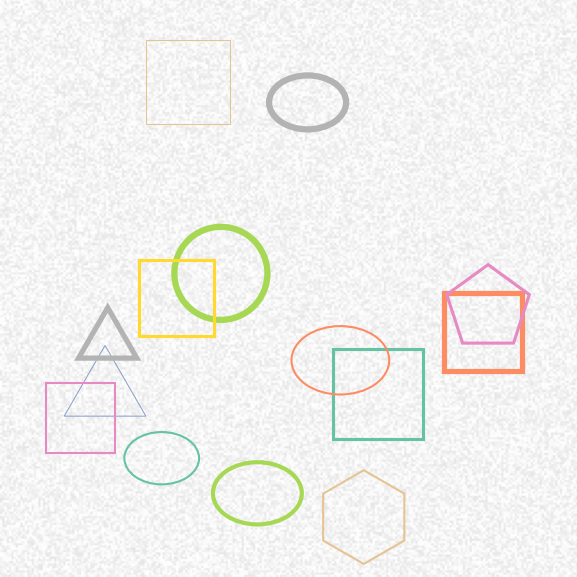[{"shape": "oval", "thickness": 1, "radius": 0.32, "center": [0.28, 0.206]}, {"shape": "square", "thickness": 1.5, "radius": 0.39, "center": [0.654, 0.317]}, {"shape": "oval", "thickness": 1, "radius": 0.42, "center": [0.589, 0.375]}, {"shape": "square", "thickness": 2.5, "radius": 0.34, "center": [0.837, 0.424]}, {"shape": "triangle", "thickness": 0.5, "radius": 0.41, "center": [0.182, 0.319]}, {"shape": "pentagon", "thickness": 1.5, "radius": 0.38, "center": [0.845, 0.466]}, {"shape": "square", "thickness": 1, "radius": 0.3, "center": [0.139, 0.275]}, {"shape": "circle", "thickness": 3, "radius": 0.4, "center": [0.382, 0.526]}, {"shape": "oval", "thickness": 2, "radius": 0.38, "center": [0.446, 0.145]}, {"shape": "square", "thickness": 1.5, "radius": 0.33, "center": [0.306, 0.484]}, {"shape": "square", "thickness": 0.5, "radius": 0.37, "center": [0.325, 0.857]}, {"shape": "hexagon", "thickness": 1, "radius": 0.41, "center": [0.63, 0.104]}, {"shape": "triangle", "thickness": 2.5, "radius": 0.29, "center": [0.186, 0.408]}, {"shape": "oval", "thickness": 3, "radius": 0.33, "center": [0.533, 0.822]}]